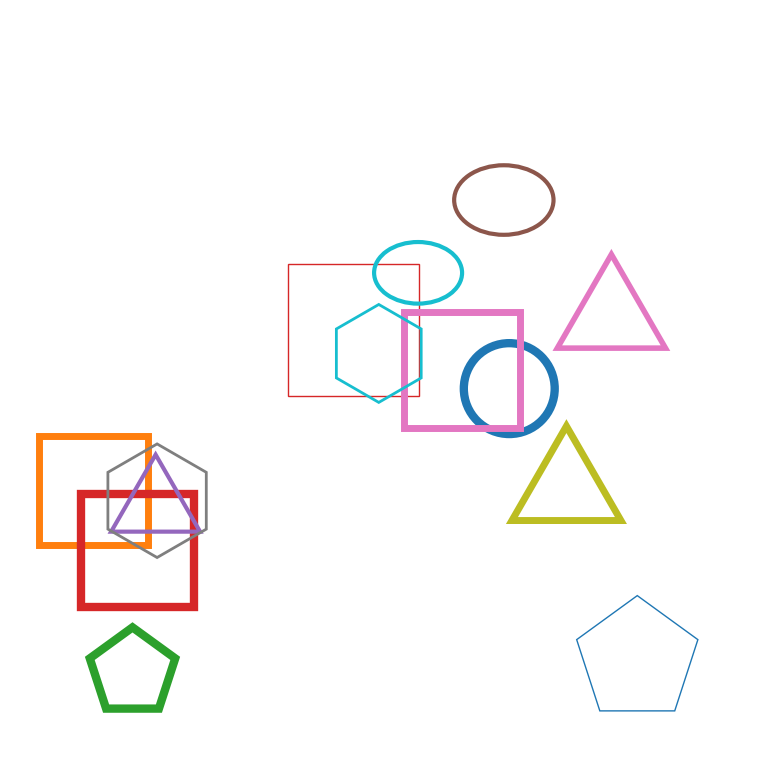[{"shape": "circle", "thickness": 3, "radius": 0.3, "center": [0.661, 0.495]}, {"shape": "pentagon", "thickness": 0.5, "radius": 0.41, "center": [0.828, 0.144]}, {"shape": "square", "thickness": 2.5, "radius": 0.35, "center": [0.122, 0.363]}, {"shape": "pentagon", "thickness": 3, "radius": 0.29, "center": [0.172, 0.127]}, {"shape": "square", "thickness": 3, "radius": 0.37, "center": [0.179, 0.285]}, {"shape": "square", "thickness": 0.5, "radius": 0.43, "center": [0.459, 0.571]}, {"shape": "triangle", "thickness": 1.5, "radius": 0.33, "center": [0.202, 0.343]}, {"shape": "oval", "thickness": 1.5, "radius": 0.32, "center": [0.654, 0.74]}, {"shape": "square", "thickness": 2.5, "radius": 0.37, "center": [0.6, 0.519]}, {"shape": "triangle", "thickness": 2, "radius": 0.41, "center": [0.794, 0.588]}, {"shape": "hexagon", "thickness": 1, "radius": 0.37, "center": [0.204, 0.35]}, {"shape": "triangle", "thickness": 2.5, "radius": 0.41, "center": [0.736, 0.365]}, {"shape": "oval", "thickness": 1.5, "radius": 0.29, "center": [0.543, 0.646]}, {"shape": "hexagon", "thickness": 1, "radius": 0.32, "center": [0.492, 0.541]}]